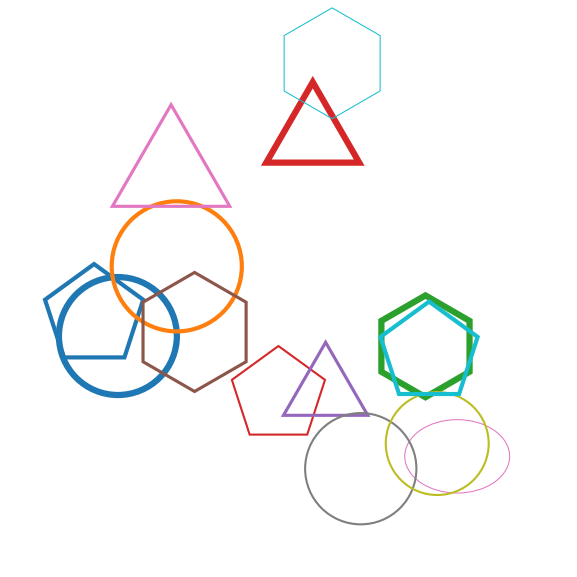[{"shape": "circle", "thickness": 3, "radius": 0.51, "center": [0.204, 0.417]}, {"shape": "pentagon", "thickness": 2, "radius": 0.45, "center": [0.163, 0.453]}, {"shape": "circle", "thickness": 2, "radius": 0.56, "center": [0.306, 0.538]}, {"shape": "hexagon", "thickness": 3, "radius": 0.44, "center": [0.737, 0.399]}, {"shape": "pentagon", "thickness": 1, "radius": 0.42, "center": [0.482, 0.315]}, {"shape": "triangle", "thickness": 3, "radius": 0.46, "center": [0.542, 0.764]}, {"shape": "triangle", "thickness": 1.5, "radius": 0.42, "center": [0.564, 0.322]}, {"shape": "hexagon", "thickness": 1.5, "radius": 0.52, "center": [0.337, 0.424]}, {"shape": "oval", "thickness": 0.5, "radius": 0.45, "center": [0.792, 0.209]}, {"shape": "triangle", "thickness": 1.5, "radius": 0.59, "center": [0.296, 0.701]}, {"shape": "circle", "thickness": 1, "radius": 0.48, "center": [0.625, 0.188]}, {"shape": "circle", "thickness": 1, "radius": 0.45, "center": [0.757, 0.231]}, {"shape": "hexagon", "thickness": 0.5, "radius": 0.48, "center": [0.575, 0.89]}, {"shape": "pentagon", "thickness": 2, "radius": 0.44, "center": [0.743, 0.388]}]